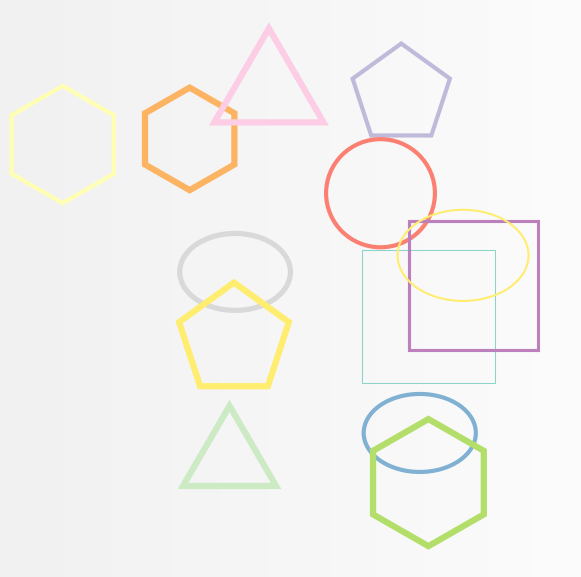[{"shape": "square", "thickness": 0.5, "radius": 0.57, "center": [0.738, 0.451]}, {"shape": "hexagon", "thickness": 2, "radius": 0.51, "center": [0.108, 0.749]}, {"shape": "pentagon", "thickness": 2, "radius": 0.44, "center": [0.69, 0.836]}, {"shape": "circle", "thickness": 2, "radius": 0.47, "center": [0.655, 0.665]}, {"shape": "oval", "thickness": 2, "radius": 0.48, "center": [0.722, 0.249]}, {"shape": "hexagon", "thickness": 3, "radius": 0.44, "center": [0.326, 0.759]}, {"shape": "hexagon", "thickness": 3, "radius": 0.55, "center": [0.737, 0.163]}, {"shape": "triangle", "thickness": 3, "radius": 0.54, "center": [0.463, 0.841]}, {"shape": "oval", "thickness": 2.5, "radius": 0.48, "center": [0.404, 0.528]}, {"shape": "square", "thickness": 1.5, "radius": 0.56, "center": [0.815, 0.504]}, {"shape": "triangle", "thickness": 3, "radius": 0.46, "center": [0.395, 0.204]}, {"shape": "oval", "thickness": 1, "radius": 0.56, "center": [0.797, 0.557]}, {"shape": "pentagon", "thickness": 3, "radius": 0.5, "center": [0.403, 0.411]}]